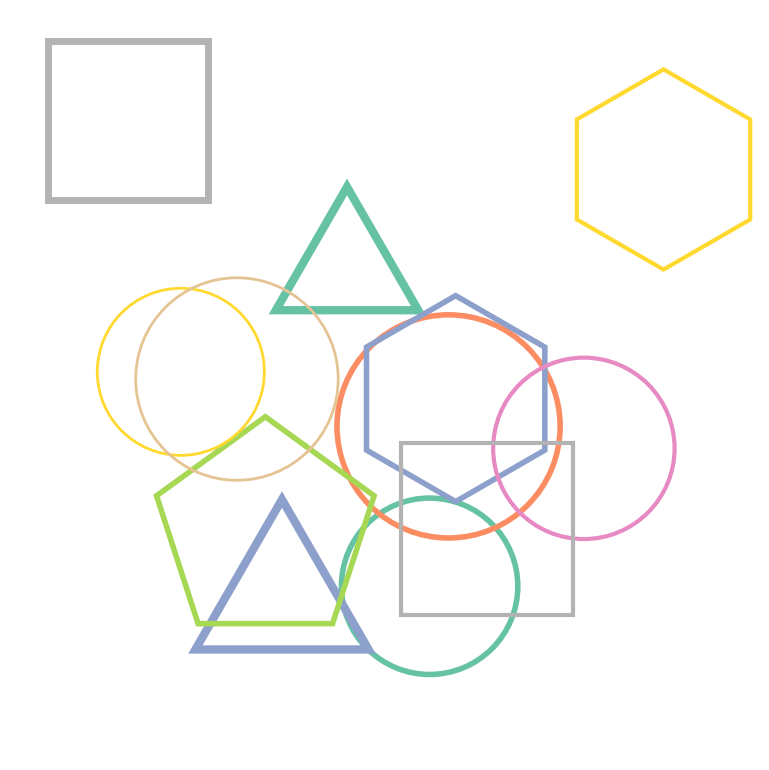[{"shape": "circle", "thickness": 2, "radius": 0.57, "center": [0.558, 0.239]}, {"shape": "triangle", "thickness": 3, "radius": 0.53, "center": [0.451, 0.65]}, {"shape": "circle", "thickness": 2, "radius": 0.72, "center": [0.583, 0.446]}, {"shape": "hexagon", "thickness": 2, "radius": 0.67, "center": [0.592, 0.482]}, {"shape": "triangle", "thickness": 3, "radius": 0.65, "center": [0.366, 0.221]}, {"shape": "circle", "thickness": 1.5, "radius": 0.59, "center": [0.758, 0.418]}, {"shape": "pentagon", "thickness": 2, "radius": 0.74, "center": [0.345, 0.31]}, {"shape": "hexagon", "thickness": 1.5, "radius": 0.65, "center": [0.862, 0.78]}, {"shape": "circle", "thickness": 1, "radius": 0.54, "center": [0.235, 0.517]}, {"shape": "circle", "thickness": 1, "radius": 0.66, "center": [0.308, 0.508]}, {"shape": "square", "thickness": 2.5, "radius": 0.52, "center": [0.166, 0.843]}, {"shape": "square", "thickness": 1.5, "radius": 0.56, "center": [0.633, 0.313]}]